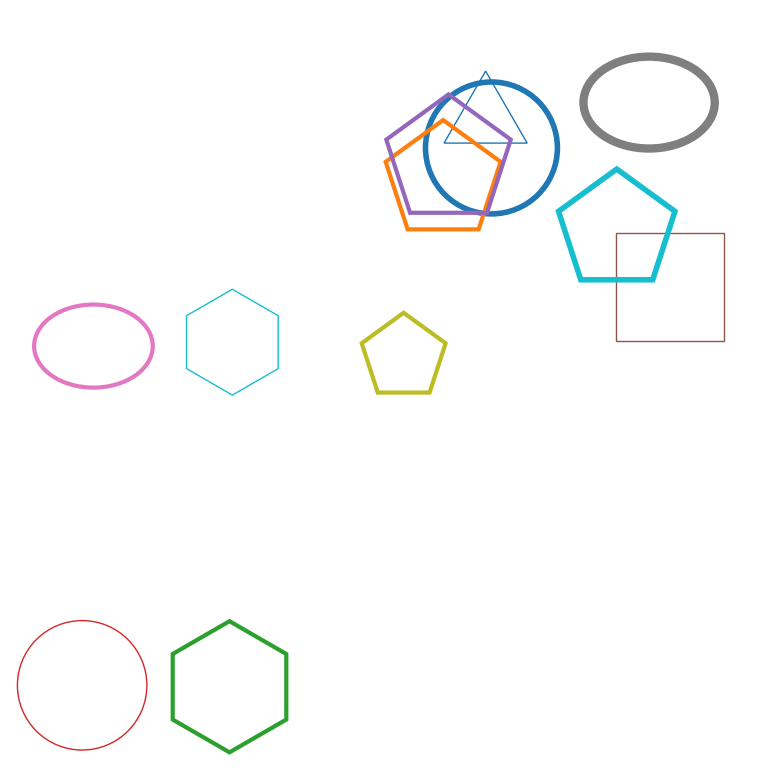[{"shape": "circle", "thickness": 2, "radius": 0.43, "center": [0.638, 0.808]}, {"shape": "triangle", "thickness": 0.5, "radius": 0.31, "center": [0.631, 0.845]}, {"shape": "pentagon", "thickness": 1.5, "radius": 0.39, "center": [0.575, 0.766]}, {"shape": "hexagon", "thickness": 1.5, "radius": 0.43, "center": [0.298, 0.108]}, {"shape": "circle", "thickness": 0.5, "radius": 0.42, "center": [0.107, 0.11]}, {"shape": "pentagon", "thickness": 1.5, "radius": 0.42, "center": [0.582, 0.792]}, {"shape": "square", "thickness": 0.5, "radius": 0.35, "center": [0.871, 0.627]}, {"shape": "oval", "thickness": 1.5, "radius": 0.39, "center": [0.121, 0.551]}, {"shape": "oval", "thickness": 3, "radius": 0.43, "center": [0.843, 0.867]}, {"shape": "pentagon", "thickness": 1.5, "radius": 0.29, "center": [0.524, 0.537]}, {"shape": "pentagon", "thickness": 2, "radius": 0.4, "center": [0.801, 0.701]}, {"shape": "hexagon", "thickness": 0.5, "radius": 0.34, "center": [0.302, 0.556]}]